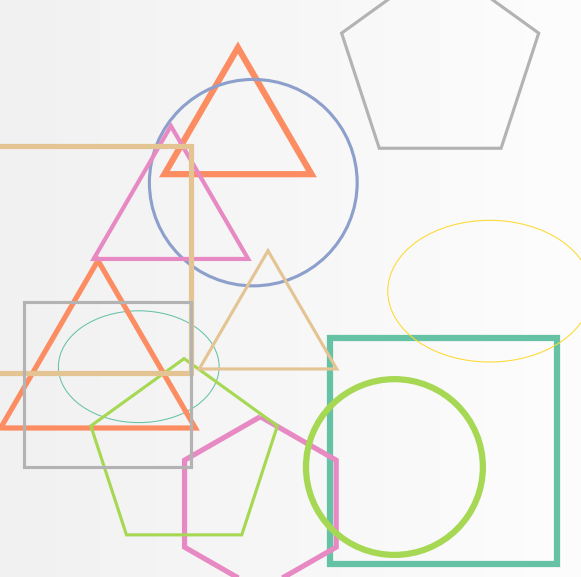[{"shape": "oval", "thickness": 0.5, "radius": 0.69, "center": [0.239, 0.364]}, {"shape": "square", "thickness": 3, "radius": 0.98, "center": [0.763, 0.218]}, {"shape": "triangle", "thickness": 3, "radius": 0.73, "center": [0.409, 0.771]}, {"shape": "triangle", "thickness": 2.5, "radius": 0.97, "center": [0.169, 0.355]}, {"shape": "circle", "thickness": 1.5, "radius": 0.89, "center": [0.436, 0.683]}, {"shape": "hexagon", "thickness": 2.5, "radius": 0.75, "center": [0.448, 0.127]}, {"shape": "triangle", "thickness": 2, "radius": 0.77, "center": [0.294, 0.627]}, {"shape": "circle", "thickness": 3, "radius": 0.76, "center": [0.679, 0.19]}, {"shape": "pentagon", "thickness": 1.5, "radius": 0.84, "center": [0.317, 0.209]}, {"shape": "oval", "thickness": 0.5, "radius": 0.88, "center": [0.842, 0.495]}, {"shape": "triangle", "thickness": 1.5, "radius": 0.68, "center": [0.461, 0.428]}, {"shape": "square", "thickness": 2.5, "radius": 0.98, "center": [0.132, 0.55]}, {"shape": "square", "thickness": 1.5, "radius": 0.72, "center": [0.185, 0.333]}, {"shape": "pentagon", "thickness": 1.5, "radius": 0.89, "center": [0.757, 0.887]}]